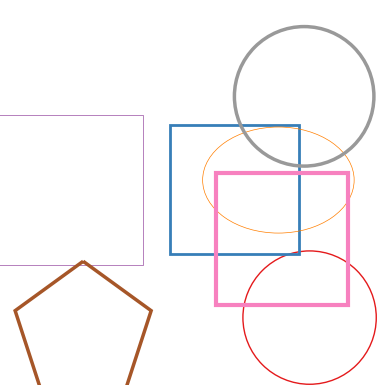[{"shape": "circle", "thickness": 1, "radius": 0.87, "center": [0.804, 0.175]}, {"shape": "square", "thickness": 2, "radius": 0.84, "center": [0.609, 0.509]}, {"shape": "square", "thickness": 0.5, "radius": 0.98, "center": [0.177, 0.507]}, {"shape": "oval", "thickness": 0.5, "radius": 0.98, "center": [0.723, 0.532]}, {"shape": "pentagon", "thickness": 2.5, "radius": 0.93, "center": [0.216, 0.136]}, {"shape": "square", "thickness": 3, "radius": 0.85, "center": [0.733, 0.379]}, {"shape": "circle", "thickness": 2.5, "radius": 0.91, "center": [0.79, 0.75]}]